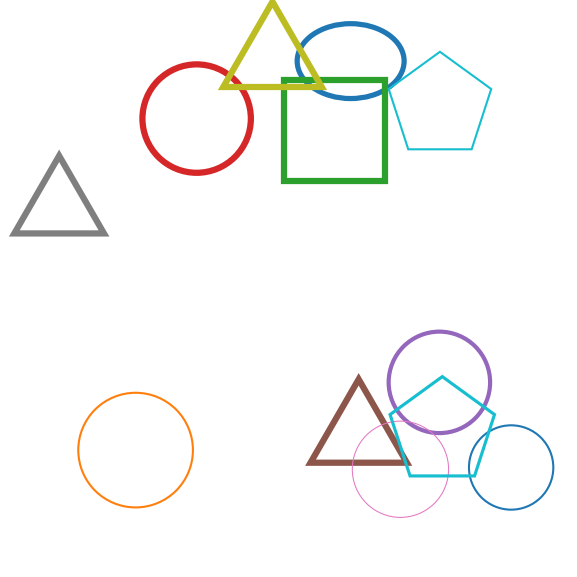[{"shape": "oval", "thickness": 2.5, "radius": 0.46, "center": [0.607, 0.893]}, {"shape": "circle", "thickness": 1, "radius": 0.37, "center": [0.885, 0.19]}, {"shape": "circle", "thickness": 1, "radius": 0.5, "center": [0.235, 0.22]}, {"shape": "square", "thickness": 3, "radius": 0.44, "center": [0.58, 0.774]}, {"shape": "circle", "thickness": 3, "radius": 0.47, "center": [0.341, 0.794]}, {"shape": "circle", "thickness": 2, "radius": 0.44, "center": [0.761, 0.337]}, {"shape": "triangle", "thickness": 3, "radius": 0.48, "center": [0.621, 0.246]}, {"shape": "circle", "thickness": 0.5, "radius": 0.42, "center": [0.693, 0.187]}, {"shape": "triangle", "thickness": 3, "radius": 0.45, "center": [0.102, 0.64]}, {"shape": "triangle", "thickness": 3, "radius": 0.49, "center": [0.472, 0.898]}, {"shape": "pentagon", "thickness": 1, "radius": 0.47, "center": [0.762, 0.816]}, {"shape": "pentagon", "thickness": 1.5, "radius": 0.48, "center": [0.766, 0.252]}]